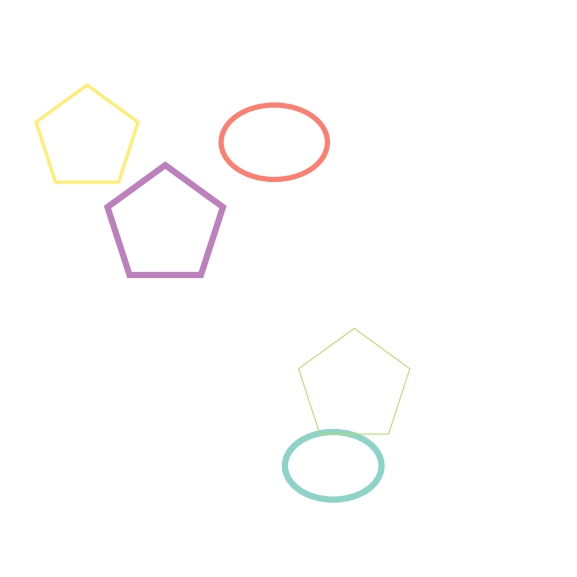[{"shape": "oval", "thickness": 3, "radius": 0.42, "center": [0.577, 0.193]}, {"shape": "oval", "thickness": 2.5, "radius": 0.46, "center": [0.475, 0.753]}, {"shape": "pentagon", "thickness": 0.5, "radius": 0.51, "center": [0.613, 0.329]}, {"shape": "pentagon", "thickness": 3, "radius": 0.53, "center": [0.286, 0.608]}, {"shape": "pentagon", "thickness": 1.5, "radius": 0.46, "center": [0.151, 0.759]}]